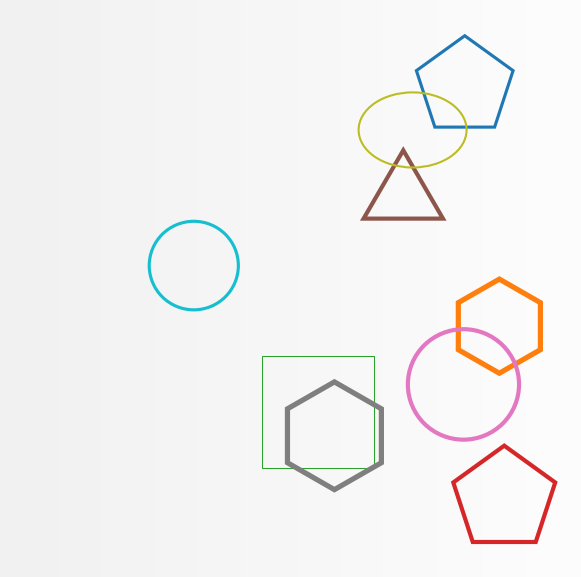[{"shape": "pentagon", "thickness": 1.5, "radius": 0.44, "center": [0.8, 0.85]}, {"shape": "hexagon", "thickness": 2.5, "radius": 0.41, "center": [0.859, 0.434]}, {"shape": "square", "thickness": 0.5, "radius": 0.48, "center": [0.547, 0.286]}, {"shape": "pentagon", "thickness": 2, "radius": 0.46, "center": [0.868, 0.135]}, {"shape": "triangle", "thickness": 2, "radius": 0.39, "center": [0.694, 0.66]}, {"shape": "circle", "thickness": 2, "radius": 0.48, "center": [0.797, 0.333]}, {"shape": "hexagon", "thickness": 2.5, "radius": 0.47, "center": [0.575, 0.245]}, {"shape": "oval", "thickness": 1, "radius": 0.46, "center": [0.71, 0.774]}, {"shape": "circle", "thickness": 1.5, "radius": 0.38, "center": [0.333, 0.539]}]